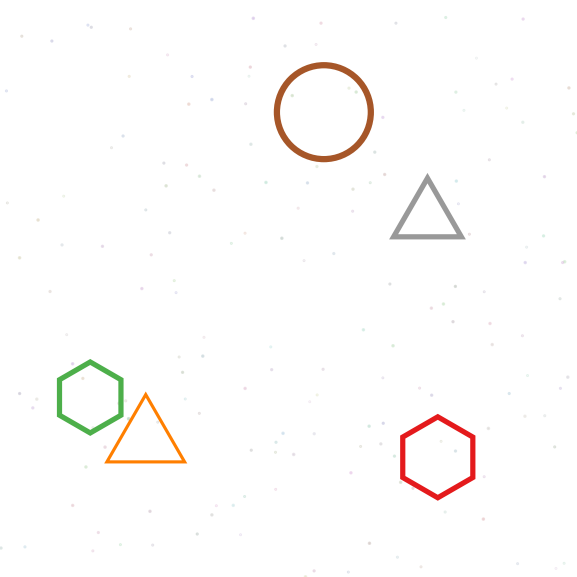[{"shape": "hexagon", "thickness": 2.5, "radius": 0.35, "center": [0.758, 0.207]}, {"shape": "hexagon", "thickness": 2.5, "radius": 0.31, "center": [0.156, 0.311]}, {"shape": "triangle", "thickness": 1.5, "radius": 0.39, "center": [0.252, 0.238]}, {"shape": "circle", "thickness": 3, "radius": 0.41, "center": [0.561, 0.805]}, {"shape": "triangle", "thickness": 2.5, "radius": 0.34, "center": [0.74, 0.623]}]